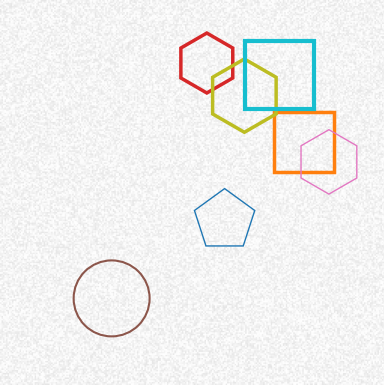[{"shape": "pentagon", "thickness": 1, "radius": 0.41, "center": [0.583, 0.428]}, {"shape": "square", "thickness": 2.5, "radius": 0.39, "center": [0.79, 0.63]}, {"shape": "hexagon", "thickness": 2.5, "radius": 0.39, "center": [0.537, 0.836]}, {"shape": "circle", "thickness": 1.5, "radius": 0.49, "center": [0.29, 0.225]}, {"shape": "hexagon", "thickness": 1, "radius": 0.42, "center": [0.854, 0.579]}, {"shape": "hexagon", "thickness": 2.5, "radius": 0.48, "center": [0.635, 0.752]}, {"shape": "square", "thickness": 3, "radius": 0.44, "center": [0.726, 0.805]}]